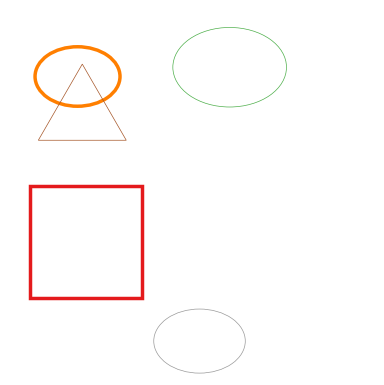[{"shape": "square", "thickness": 2.5, "radius": 0.73, "center": [0.223, 0.372]}, {"shape": "oval", "thickness": 0.5, "radius": 0.74, "center": [0.597, 0.825]}, {"shape": "oval", "thickness": 2.5, "radius": 0.55, "center": [0.201, 0.801]}, {"shape": "triangle", "thickness": 0.5, "radius": 0.66, "center": [0.214, 0.702]}, {"shape": "oval", "thickness": 0.5, "radius": 0.59, "center": [0.518, 0.114]}]